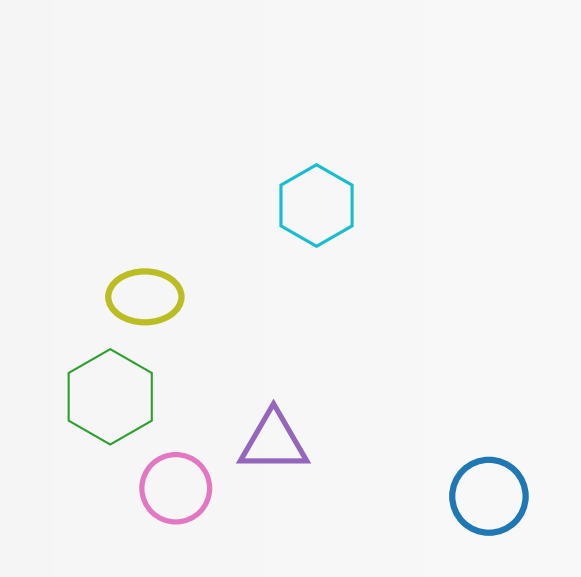[{"shape": "circle", "thickness": 3, "radius": 0.32, "center": [0.841, 0.14]}, {"shape": "hexagon", "thickness": 1, "radius": 0.41, "center": [0.19, 0.312]}, {"shape": "triangle", "thickness": 2.5, "radius": 0.33, "center": [0.471, 0.234]}, {"shape": "circle", "thickness": 2.5, "radius": 0.29, "center": [0.302, 0.154]}, {"shape": "oval", "thickness": 3, "radius": 0.31, "center": [0.249, 0.485]}, {"shape": "hexagon", "thickness": 1.5, "radius": 0.35, "center": [0.545, 0.643]}]